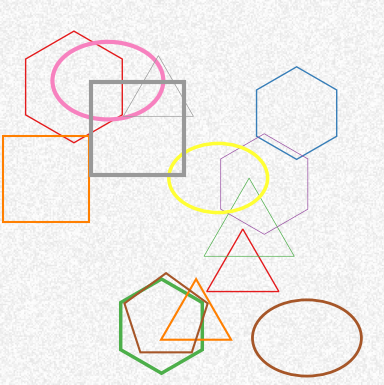[{"shape": "hexagon", "thickness": 1, "radius": 0.72, "center": [0.192, 0.774]}, {"shape": "triangle", "thickness": 1, "radius": 0.54, "center": [0.631, 0.297]}, {"shape": "hexagon", "thickness": 1, "radius": 0.6, "center": [0.77, 0.706]}, {"shape": "hexagon", "thickness": 2.5, "radius": 0.61, "center": [0.419, 0.153]}, {"shape": "triangle", "thickness": 0.5, "radius": 0.68, "center": [0.647, 0.402]}, {"shape": "hexagon", "thickness": 0.5, "radius": 0.65, "center": [0.686, 0.522]}, {"shape": "triangle", "thickness": 1.5, "radius": 0.53, "center": [0.509, 0.17]}, {"shape": "square", "thickness": 1.5, "radius": 0.55, "center": [0.119, 0.535]}, {"shape": "oval", "thickness": 2.5, "radius": 0.64, "center": [0.567, 0.538]}, {"shape": "oval", "thickness": 2, "radius": 0.71, "center": [0.797, 0.122]}, {"shape": "pentagon", "thickness": 1.5, "radius": 0.57, "center": [0.431, 0.177]}, {"shape": "oval", "thickness": 3, "radius": 0.72, "center": [0.28, 0.791]}, {"shape": "triangle", "thickness": 0.5, "radius": 0.53, "center": [0.411, 0.75]}, {"shape": "square", "thickness": 3, "radius": 0.61, "center": [0.356, 0.666]}]